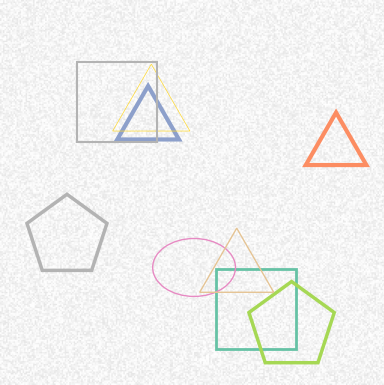[{"shape": "square", "thickness": 2, "radius": 0.52, "center": [0.665, 0.198]}, {"shape": "triangle", "thickness": 3, "radius": 0.45, "center": [0.873, 0.617]}, {"shape": "triangle", "thickness": 3, "radius": 0.46, "center": [0.385, 0.684]}, {"shape": "oval", "thickness": 1, "radius": 0.54, "center": [0.504, 0.305]}, {"shape": "pentagon", "thickness": 2.5, "radius": 0.58, "center": [0.757, 0.152]}, {"shape": "triangle", "thickness": 0.5, "radius": 0.58, "center": [0.393, 0.718]}, {"shape": "triangle", "thickness": 1, "radius": 0.56, "center": [0.615, 0.296]}, {"shape": "pentagon", "thickness": 2.5, "radius": 0.55, "center": [0.174, 0.386]}, {"shape": "square", "thickness": 1.5, "radius": 0.52, "center": [0.303, 0.734]}]